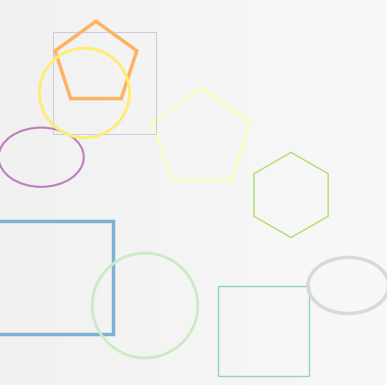[{"shape": "square", "thickness": 1, "radius": 0.59, "center": [0.68, 0.14]}, {"shape": "pentagon", "thickness": 1.5, "radius": 0.66, "center": [0.52, 0.64]}, {"shape": "square", "thickness": 0.5, "radius": 0.66, "center": [0.269, 0.784]}, {"shape": "square", "thickness": 2.5, "radius": 0.74, "center": [0.143, 0.279]}, {"shape": "pentagon", "thickness": 2.5, "radius": 0.55, "center": [0.248, 0.834]}, {"shape": "hexagon", "thickness": 1, "radius": 0.55, "center": [0.751, 0.494]}, {"shape": "oval", "thickness": 2.5, "radius": 0.52, "center": [0.899, 0.258]}, {"shape": "oval", "thickness": 1.5, "radius": 0.55, "center": [0.106, 0.592]}, {"shape": "circle", "thickness": 2, "radius": 0.68, "center": [0.374, 0.206]}, {"shape": "circle", "thickness": 2, "radius": 0.58, "center": [0.218, 0.759]}]